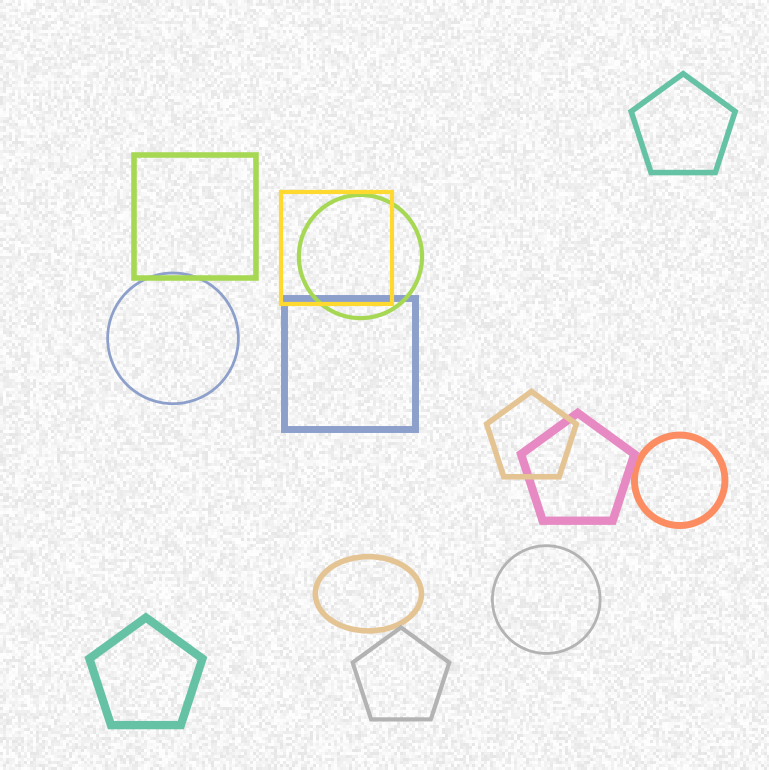[{"shape": "pentagon", "thickness": 3, "radius": 0.39, "center": [0.189, 0.121]}, {"shape": "pentagon", "thickness": 2, "radius": 0.36, "center": [0.887, 0.833]}, {"shape": "circle", "thickness": 2.5, "radius": 0.29, "center": [0.883, 0.376]}, {"shape": "square", "thickness": 2.5, "radius": 0.43, "center": [0.454, 0.528]}, {"shape": "circle", "thickness": 1, "radius": 0.42, "center": [0.225, 0.561]}, {"shape": "pentagon", "thickness": 3, "radius": 0.39, "center": [0.75, 0.386]}, {"shape": "circle", "thickness": 1.5, "radius": 0.4, "center": [0.468, 0.667]}, {"shape": "square", "thickness": 2, "radius": 0.4, "center": [0.253, 0.719]}, {"shape": "square", "thickness": 1.5, "radius": 0.36, "center": [0.437, 0.678]}, {"shape": "pentagon", "thickness": 2, "radius": 0.31, "center": [0.69, 0.43]}, {"shape": "oval", "thickness": 2, "radius": 0.34, "center": [0.478, 0.229]}, {"shape": "circle", "thickness": 1, "radius": 0.35, "center": [0.709, 0.221]}, {"shape": "pentagon", "thickness": 1.5, "radius": 0.33, "center": [0.521, 0.119]}]